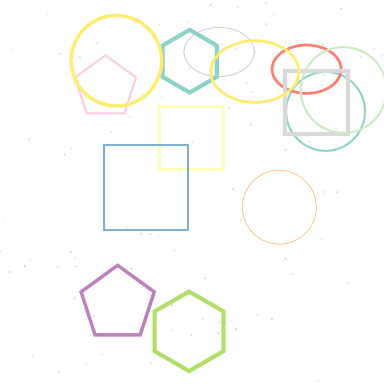[{"shape": "hexagon", "thickness": 3, "radius": 0.41, "center": [0.493, 0.841]}, {"shape": "circle", "thickness": 1.5, "radius": 0.51, "center": [0.846, 0.711]}, {"shape": "square", "thickness": 2, "radius": 0.41, "center": [0.496, 0.643]}, {"shape": "oval", "thickness": 0.5, "radius": 0.46, "center": [0.569, 0.865]}, {"shape": "oval", "thickness": 2, "radius": 0.45, "center": [0.796, 0.82]}, {"shape": "square", "thickness": 1.5, "radius": 0.55, "center": [0.378, 0.512]}, {"shape": "circle", "thickness": 0.5, "radius": 0.48, "center": [0.726, 0.462]}, {"shape": "hexagon", "thickness": 3, "radius": 0.52, "center": [0.491, 0.139]}, {"shape": "pentagon", "thickness": 1.5, "radius": 0.42, "center": [0.274, 0.773]}, {"shape": "square", "thickness": 3, "radius": 0.41, "center": [0.823, 0.735]}, {"shape": "pentagon", "thickness": 2.5, "radius": 0.5, "center": [0.306, 0.211]}, {"shape": "circle", "thickness": 1.5, "radius": 0.56, "center": [0.893, 0.766]}, {"shape": "oval", "thickness": 2, "radius": 0.57, "center": [0.662, 0.814]}, {"shape": "circle", "thickness": 2.5, "radius": 0.59, "center": [0.302, 0.842]}]